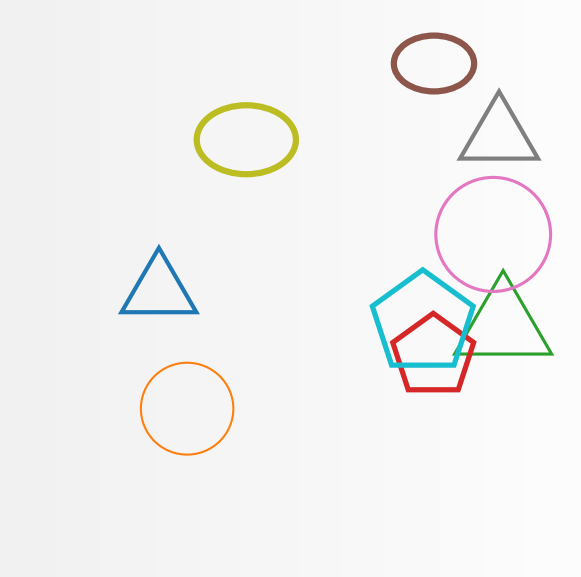[{"shape": "triangle", "thickness": 2, "radius": 0.37, "center": [0.273, 0.496]}, {"shape": "circle", "thickness": 1, "radius": 0.4, "center": [0.322, 0.291]}, {"shape": "triangle", "thickness": 1.5, "radius": 0.48, "center": [0.866, 0.434]}, {"shape": "pentagon", "thickness": 2.5, "radius": 0.37, "center": [0.745, 0.383]}, {"shape": "oval", "thickness": 3, "radius": 0.35, "center": [0.747, 0.889]}, {"shape": "circle", "thickness": 1.5, "radius": 0.49, "center": [0.849, 0.593]}, {"shape": "triangle", "thickness": 2, "radius": 0.39, "center": [0.859, 0.763]}, {"shape": "oval", "thickness": 3, "radius": 0.43, "center": [0.424, 0.757]}, {"shape": "pentagon", "thickness": 2.5, "radius": 0.46, "center": [0.727, 0.441]}]